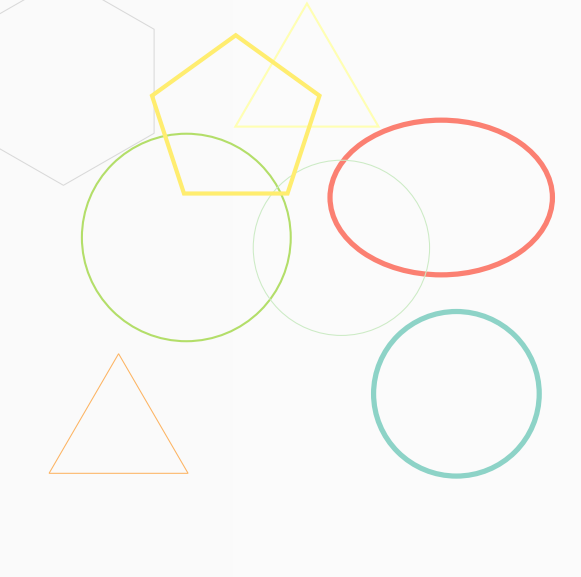[{"shape": "circle", "thickness": 2.5, "radius": 0.71, "center": [0.785, 0.317]}, {"shape": "triangle", "thickness": 1, "radius": 0.71, "center": [0.528, 0.851]}, {"shape": "oval", "thickness": 2.5, "radius": 0.96, "center": [0.759, 0.657]}, {"shape": "triangle", "thickness": 0.5, "radius": 0.69, "center": [0.204, 0.249]}, {"shape": "circle", "thickness": 1, "radius": 0.9, "center": [0.321, 0.588]}, {"shape": "hexagon", "thickness": 0.5, "radius": 0.9, "center": [0.109, 0.858]}, {"shape": "circle", "thickness": 0.5, "radius": 0.76, "center": [0.587, 0.57]}, {"shape": "pentagon", "thickness": 2, "radius": 0.76, "center": [0.406, 0.787]}]